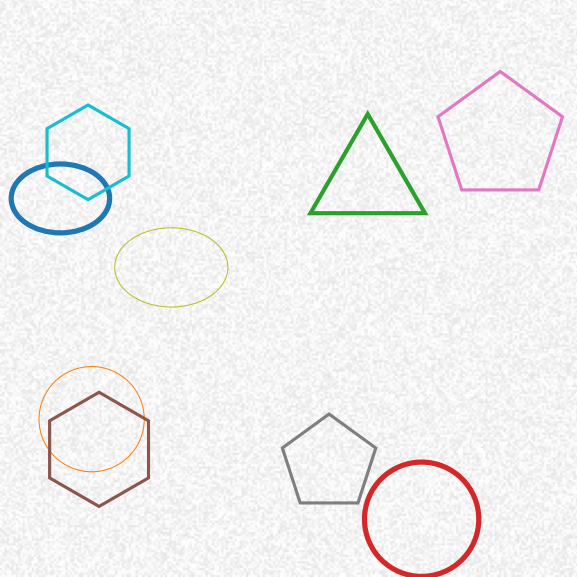[{"shape": "oval", "thickness": 2.5, "radius": 0.43, "center": [0.105, 0.656]}, {"shape": "circle", "thickness": 0.5, "radius": 0.46, "center": [0.159, 0.273]}, {"shape": "triangle", "thickness": 2, "radius": 0.57, "center": [0.637, 0.687]}, {"shape": "circle", "thickness": 2.5, "radius": 0.49, "center": [0.73, 0.1]}, {"shape": "hexagon", "thickness": 1.5, "radius": 0.49, "center": [0.172, 0.221]}, {"shape": "pentagon", "thickness": 1.5, "radius": 0.57, "center": [0.866, 0.762]}, {"shape": "pentagon", "thickness": 1.5, "radius": 0.43, "center": [0.57, 0.197]}, {"shape": "oval", "thickness": 0.5, "radius": 0.49, "center": [0.297, 0.536]}, {"shape": "hexagon", "thickness": 1.5, "radius": 0.41, "center": [0.152, 0.735]}]